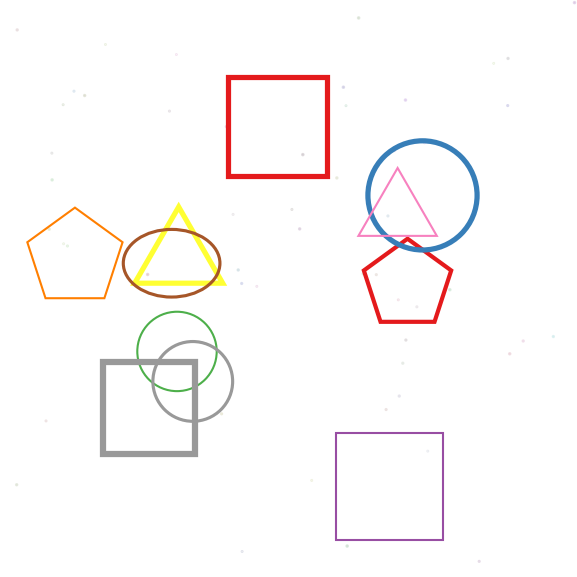[{"shape": "square", "thickness": 2.5, "radius": 0.43, "center": [0.48, 0.78]}, {"shape": "pentagon", "thickness": 2, "radius": 0.4, "center": [0.706, 0.506]}, {"shape": "circle", "thickness": 2.5, "radius": 0.47, "center": [0.732, 0.661]}, {"shape": "circle", "thickness": 1, "radius": 0.34, "center": [0.306, 0.391]}, {"shape": "square", "thickness": 1, "radius": 0.46, "center": [0.675, 0.157]}, {"shape": "pentagon", "thickness": 1, "radius": 0.43, "center": [0.13, 0.553]}, {"shape": "triangle", "thickness": 2.5, "radius": 0.44, "center": [0.309, 0.553]}, {"shape": "oval", "thickness": 1.5, "radius": 0.42, "center": [0.297, 0.543]}, {"shape": "triangle", "thickness": 1, "radius": 0.39, "center": [0.689, 0.63]}, {"shape": "circle", "thickness": 1.5, "radius": 0.35, "center": [0.334, 0.339]}, {"shape": "square", "thickness": 3, "radius": 0.4, "center": [0.258, 0.292]}]